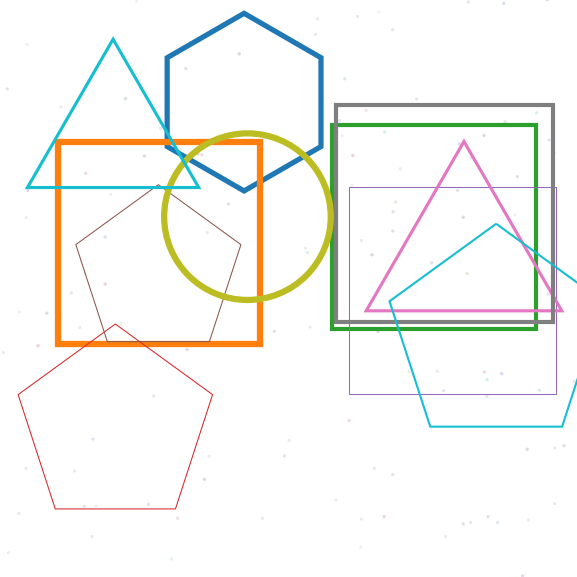[{"shape": "hexagon", "thickness": 2.5, "radius": 0.77, "center": [0.423, 0.822]}, {"shape": "square", "thickness": 3, "radius": 0.87, "center": [0.275, 0.578]}, {"shape": "square", "thickness": 2, "radius": 0.88, "center": [0.752, 0.606]}, {"shape": "pentagon", "thickness": 0.5, "radius": 0.89, "center": [0.2, 0.261]}, {"shape": "square", "thickness": 0.5, "radius": 0.9, "center": [0.784, 0.496]}, {"shape": "pentagon", "thickness": 0.5, "radius": 0.75, "center": [0.274, 0.529]}, {"shape": "triangle", "thickness": 1.5, "radius": 0.98, "center": [0.803, 0.559]}, {"shape": "square", "thickness": 2, "radius": 0.94, "center": [0.77, 0.63]}, {"shape": "circle", "thickness": 3, "radius": 0.72, "center": [0.428, 0.624]}, {"shape": "pentagon", "thickness": 1, "radius": 0.97, "center": [0.859, 0.417]}, {"shape": "triangle", "thickness": 1.5, "radius": 0.86, "center": [0.196, 0.76]}]